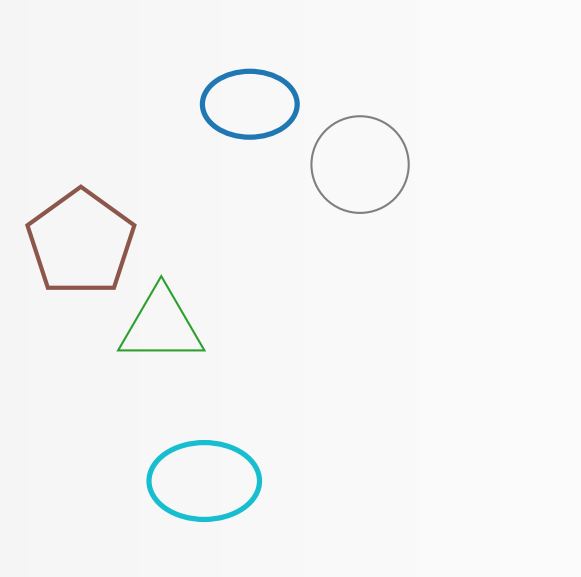[{"shape": "oval", "thickness": 2.5, "radius": 0.41, "center": [0.43, 0.819]}, {"shape": "triangle", "thickness": 1, "radius": 0.43, "center": [0.277, 0.435]}, {"shape": "pentagon", "thickness": 2, "radius": 0.48, "center": [0.139, 0.579]}, {"shape": "circle", "thickness": 1, "radius": 0.42, "center": [0.619, 0.714]}, {"shape": "oval", "thickness": 2.5, "radius": 0.48, "center": [0.351, 0.166]}]